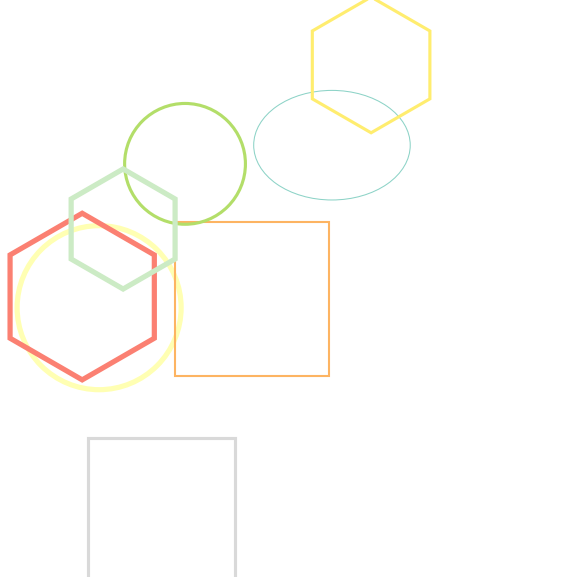[{"shape": "oval", "thickness": 0.5, "radius": 0.68, "center": [0.575, 0.748]}, {"shape": "circle", "thickness": 2.5, "radius": 0.71, "center": [0.172, 0.466]}, {"shape": "hexagon", "thickness": 2.5, "radius": 0.72, "center": [0.142, 0.486]}, {"shape": "square", "thickness": 1, "radius": 0.67, "center": [0.436, 0.482]}, {"shape": "circle", "thickness": 1.5, "radius": 0.52, "center": [0.32, 0.715]}, {"shape": "square", "thickness": 1.5, "radius": 0.64, "center": [0.28, 0.114]}, {"shape": "hexagon", "thickness": 2.5, "radius": 0.52, "center": [0.213, 0.603]}, {"shape": "hexagon", "thickness": 1.5, "radius": 0.59, "center": [0.643, 0.887]}]